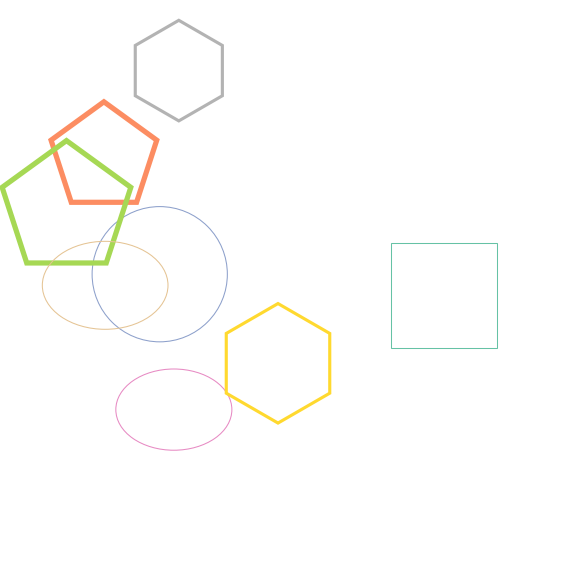[{"shape": "square", "thickness": 0.5, "radius": 0.46, "center": [0.769, 0.487]}, {"shape": "pentagon", "thickness": 2.5, "radius": 0.48, "center": [0.18, 0.727]}, {"shape": "circle", "thickness": 0.5, "radius": 0.59, "center": [0.277, 0.524]}, {"shape": "oval", "thickness": 0.5, "radius": 0.5, "center": [0.301, 0.29]}, {"shape": "pentagon", "thickness": 2.5, "radius": 0.59, "center": [0.115, 0.639]}, {"shape": "hexagon", "thickness": 1.5, "radius": 0.52, "center": [0.481, 0.37]}, {"shape": "oval", "thickness": 0.5, "radius": 0.54, "center": [0.182, 0.505]}, {"shape": "hexagon", "thickness": 1.5, "radius": 0.44, "center": [0.31, 0.877]}]